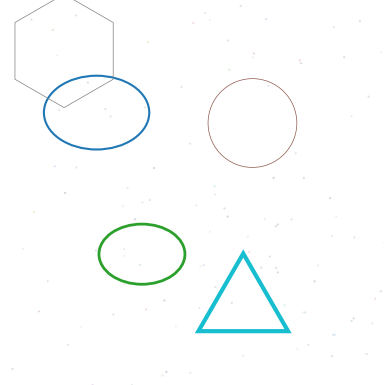[{"shape": "oval", "thickness": 1.5, "radius": 0.68, "center": [0.251, 0.708]}, {"shape": "oval", "thickness": 2, "radius": 0.56, "center": [0.369, 0.34]}, {"shape": "circle", "thickness": 0.5, "radius": 0.58, "center": [0.656, 0.68]}, {"shape": "hexagon", "thickness": 0.5, "radius": 0.74, "center": [0.166, 0.868]}, {"shape": "triangle", "thickness": 3, "radius": 0.67, "center": [0.632, 0.207]}]